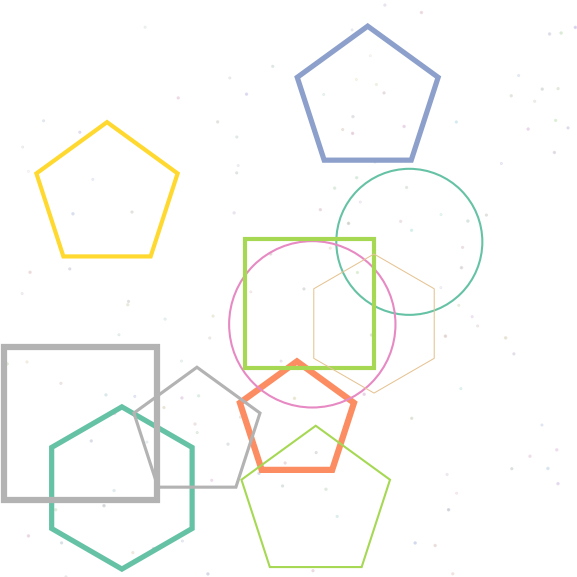[{"shape": "hexagon", "thickness": 2.5, "radius": 0.7, "center": [0.211, 0.154]}, {"shape": "circle", "thickness": 1, "radius": 0.63, "center": [0.709, 0.58]}, {"shape": "pentagon", "thickness": 3, "radius": 0.52, "center": [0.514, 0.27]}, {"shape": "pentagon", "thickness": 2.5, "radius": 0.64, "center": [0.637, 0.826]}, {"shape": "circle", "thickness": 1, "radius": 0.72, "center": [0.541, 0.438]}, {"shape": "square", "thickness": 2, "radius": 0.56, "center": [0.535, 0.474]}, {"shape": "pentagon", "thickness": 1, "radius": 0.68, "center": [0.547, 0.127]}, {"shape": "pentagon", "thickness": 2, "radius": 0.64, "center": [0.185, 0.659]}, {"shape": "hexagon", "thickness": 0.5, "radius": 0.6, "center": [0.648, 0.439]}, {"shape": "pentagon", "thickness": 1.5, "radius": 0.57, "center": [0.341, 0.248]}, {"shape": "square", "thickness": 3, "radius": 0.66, "center": [0.139, 0.266]}]